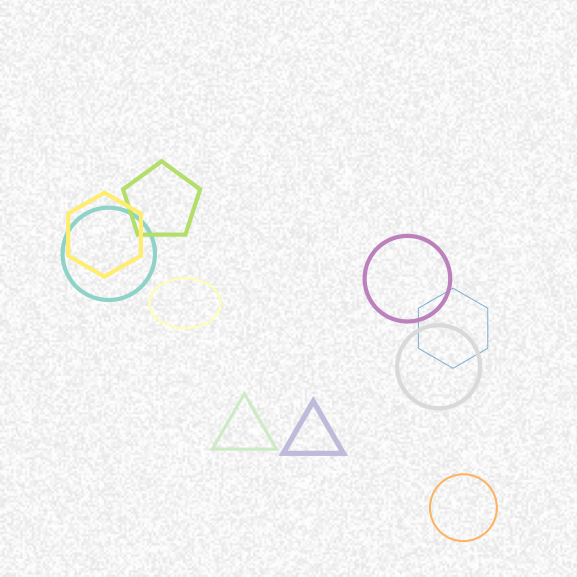[{"shape": "circle", "thickness": 2, "radius": 0.4, "center": [0.188, 0.56]}, {"shape": "oval", "thickness": 1, "radius": 0.31, "center": [0.32, 0.474]}, {"shape": "triangle", "thickness": 2.5, "radius": 0.3, "center": [0.543, 0.244]}, {"shape": "hexagon", "thickness": 0.5, "radius": 0.35, "center": [0.785, 0.431]}, {"shape": "circle", "thickness": 1, "radius": 0.29, "center": [0.802, 0.12]}, {"shape": "pentagon", "thickness": 2, "radius": 0.35, "center": [0.28, 0.65]}, {"shape": "circle", "thickness": 2, "radius": 0.36, "center": [0.76, 0.364]}, {"shape": "circle", "thickness": 2, "radius": 0.37, "center": [0.705, 0.517]}, {"shape": "triangle", "thickness": 1.5, "radius": 0.32, "center": [0.423, 0.253]}, {"shape": "hexagon", "thickness": 2, "radius": 0.36, "center": [0.181, 0.593]}]